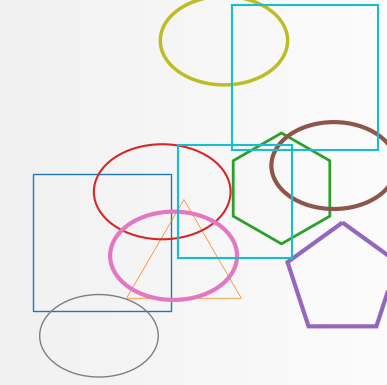[{"shape": "square", "thickness": 1, "radius": 0.89, "center": [0.264, 0.371]}, {"shape": "triangle", "thickness": 0.5, "radius": 0.85, "center": [0.475, 0.311]}, {"shape": "hexagon", "thickness": 2, "radius": 0.72, "center": [0.726, 0.511]}, {"shape": "oval", "thickness": 1.5, "radius": 0.88, "center": [0.419, 0.502]}, {"shape": "pentagon", "thickness": 3, "radius": 0.75, "center": [0.884, 0.273]}, {"shape": "oval", "thickness": 3, "radius": 0.81, "center": [0.862, 0.57]}, {"shape": "oval", "thickness": 3, "radius": 0.82, "center": [0.448, 0.336]}, {"shape": "oval", "thickness": 1, "radius": 0.76, "center": [0.255, 0.128]}, {"shape": "oval", "thickness": 2.5, "radius": 0.82, "center": [0.578, 0.895]}, {"shape": "square", "thickness": 1.5, "radius": 0.94, "center": [0.788, 0.799]}, {"shape": "square", "thickness": 1.5, "radius": 0.73, "center": [0.607, 0.476]}]